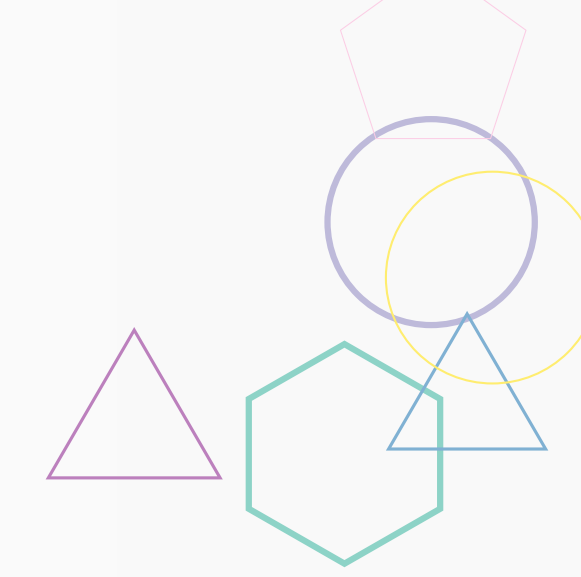[{"shape": "hexagon", "thickness": 3, "radius": 0.95, "center": [0.593, 0.213]}, {"shape": "circle", "thickness": 3, "radius": 0.89, "center": [0.742, 0.615]}, {"shape": "triangle", "thickness": 1.5, "radius": 0.78, "center": [0.804, 0.3]}, {"shape": "pentagon", "thickness": 0.5, "radius": 0.84, "center": [0.745, 0.895]}, {"shape": "triangle", "thickness": 1.5, "radius": 0.85, "center": [0.231, 0.257]}, {"shape": "circle", "thickness": 1, "radius": 0.92, "center": [0.847, 0.518]}]